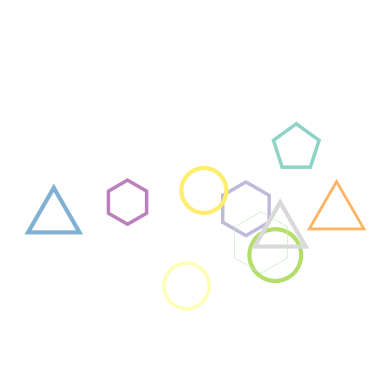[{"shape": "pentagon", "thickness": 2.5, "radius": 0.31, "center": [0.77, 0.616]}, {"shape": "circle", "thickness": 2.5, "radius": 0.29, "center": [0.484, 0.257]}, {"shape": "hexagon", "thickness": 2.5, "radius": 0.35, "center": [0.639, 0.458]}, {"shape": "triangle", "thickness": 3, "radius": 0.39, "center": [0.14, 0.435]}, {"shape": "triangle", "thickness": 2, "radius": 0.41, "center": [0.874, 0.446]}, {"shape": "circle", "thickness": 3, "radius": 0.34, "center": [0.715, 0.337]}, {"shape": "triangle", "thickness": 3, "radius": 0.38, "center": [0.728, 0.398]}, {"shape": "hexagon", "thickness": 2.5, "radius": 0.29, "center": [0.331, 0.475]}, {"shape": "hexagon", "thickness": 0.5, "radius": 0.4, "center": [0.678, 0.37]}, {"shape": "circle", "thickness": 3, "radius": 0.29, "center": [0.53, 0.505]}]